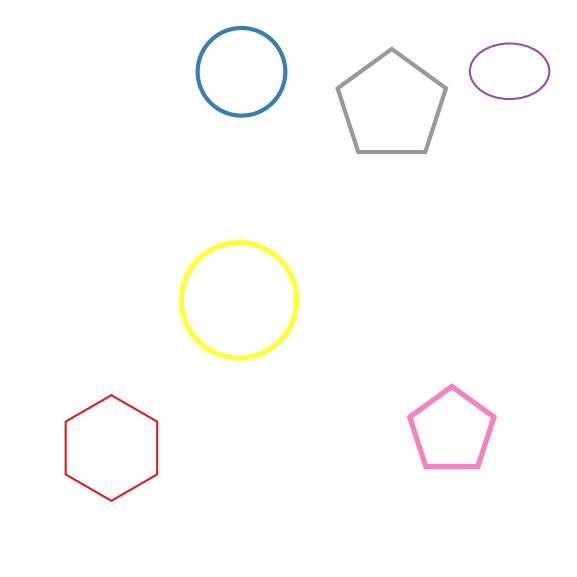[{"shape": "hexagon", "thickness": 1, "radius": 0.46, "center": [0.193, 0.223]}, {"shape": "circle", "thickness": 2, "radius": 0.38, "center": [0.418, 0.875]}, {"shape": "oval", "thickness": 1, "radius": 0.34, "center": [0.882, 0.876]}, {"shape": "circle", "thickness": 2.5, "radius": 0.5, "center": [0.414, 0.479]}, {"shape": "pentagon", "thickness": 2.5, "radius": 0.38, "center": [0.782, 0.253]}, {"shape": "pentagon", "thickness": 2, "radius": 0.49, "center": [0.678, 0.816]}]